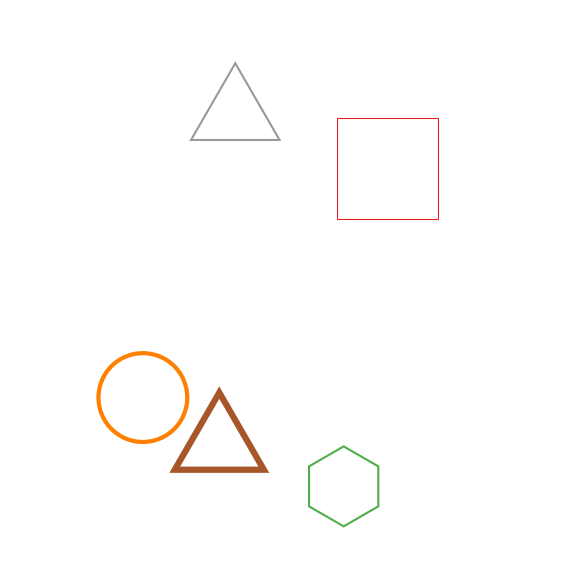[{"shape": "square", "thickness": 0.5, "radius": 0.43, "center": [0.671, 0.708]}, {"shape": "hexagon", "thickness": 1, "radius": 0.35, "center": [0.595, 0.157]}, {"shape": "circle", "thickness": 2, "radius": 0.38, "center": [0.247, 0.311]}, {"shape": "triangle", "thickness": 3, "radius": 0.45, "center": [0.38, 0.23]}, {"shape": "triangle", "thickness": 1, "radius": 0.44, "center": [0.407, 0.801]}]